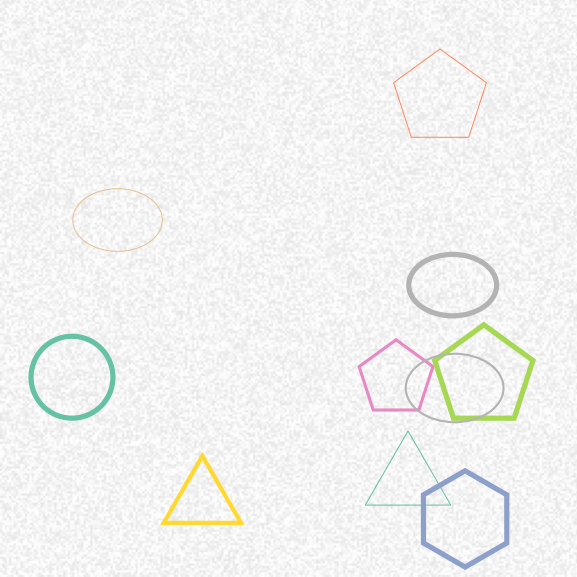[{"shape": "triangle", "thickness": 0.5, "radius": 0.43, "center": [0.707, 0.167]}, {"shape": "circle", "thickness": 2.5, "radius": 0.35, "center": [0.125, 0.346]}, {"shape": "pentagon", "thickness": 0.5, "radius": 0.42, "center": [0.762, 0.83]}, {"shape": "hexagon", "thickness": 2.5, "radius": 0.42, "center": [0.805, 0.101]}, {"shape": "pentagon", "thickness": 1.5, "radius": 0.34, "center": [0.686, 0.344]}, {"shape": "pentagon", "thickness": 2.5, "radius": 0.45, "center": [0.838, 0.347]}, {"shape": "triangle", "thickness": 2, "radius": 0.39, "center": [0.35, 0.132]}, {"shape": "oval", "thickness": 0.5, "radius": 0.39, "center": [0.204, 0.618]}, {"shape": "oval", "thickness": 1, "radius": 0.42, "center": [0.787, 0.327]}, {"shape": "oval", "thickness": 2.5, "radius": 0.38, "center": [0.784, 0.505]}]